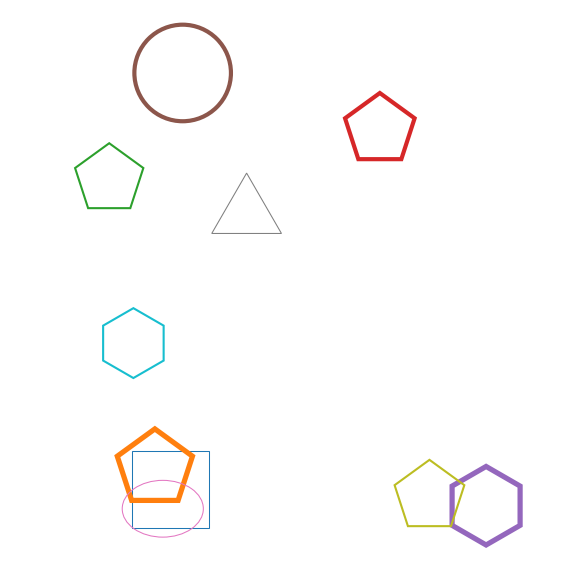[{"shape": "square", "thickness": 0.5, "radius": 0.33, "center": [0.296, 0.151]}, {"shape": "pentagon", "thickness": 2.5, "radius": 0.34, "center": [0.268, 0.188]}, {"shape": "pentagon", "thickness": 1, "radius": 0.31, "center": [0.189, 0.689]}, {"shape": "pentagon", "thickness": 2, "radius": 0.32, "center": [0.658, 0.775]}, {"shape": "hexagon", "thickness": 2.5, "radius": 0.34, "center": [0.842, 0.123]}, {"shape": "circle", "thickness": 2, "radius": 0.42, "center": [0.316, 0.873]}, {"shape": "oval", "thickness": 0.5, "radius": 0.35, "center": [0.282, 0.118]}, {"shape": "triangle", "thickness": 0.5, "radius": 0.35, "center": [0.427, 0.63]}, {"shape": "pentagon", "thickness": 1, "radius": 0.32, "center": [0.744, 0.139]}, {"shape": "hexagon", "thickness": 1, "radius": 0.3, "center": [0.231, 0.405]}]